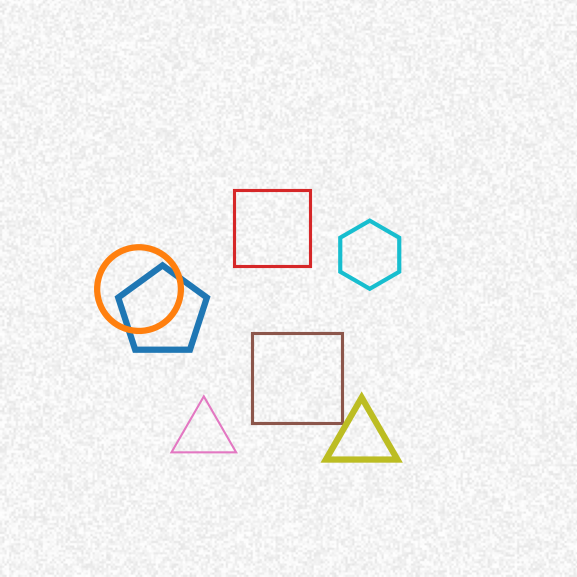[{"shape": "pentagon", "thickness": 3, "radius": 0.4, "center": [0.282, 0.459]}, {"shape": "circle", "thickness": 3, "radius": 0.36, "center": [0.241, 0.499]}, {"shape": "square", "thickness": 1.5, "radius": 0.33, "center": [0.471, 0.605]}, {"shape": "square", "thickness": 1.5, "radius": 0.39, "center": [0.514, 0.345]}, {"shape": "triangle", "thickness": 1, "radius": 0.32, "center": [0.353, 0.248]}, {"shape": "triangle", "thickness": 3, "radius": 0.36, "center": [0.626, 0.239]}, {"shape": "hexagon", "thickness": 2, "radius": 0.29, "center": [0.64, 0.558]}]